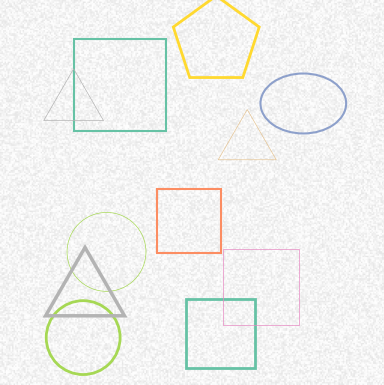[{"shape": "square", "thickness": 1.5, "radius": 0.6, "center": [0.311, 0.779]}, {"shape": "square", "thickness": 2, "radius": 0.45, "center": [0.574, 0.134]}, {"shape": "square", "thickness": 1.5, "radius": 0.42, "center": [0.492, 0.425]}, {"shape": "oval", "thickness": 1.5, "radius": 0.56, "center": [0.788, 0.731]}, {"shape": "square", "thickness": 0.5, "radius": 0.49, "center": [0.677, 0.255]}, {"shape": "circle", "thickness": 0.5, "radius": 0.51, "center": [0.277, 0.346]}, {"shape": "circle", "thickness": 2, "radius": 0.48, "center": [0.216, 0.123]}, {"shape": "pentagon", "thickness": 2, "radius": 0.59, "center": [0.562, 0.894]}, {"shape": "triangle", "thickness": 0.5, "radius": 0.43, "center": [0.642, 0.629]}, {"shape": "triangle", "thickness": 2.5, "radius": 0.59, "center": [0.221, 0.239]}, {"shape": "triangle", "thickness": 0.5, "radius": 0.45, "center": [0.191, 0.732]}]